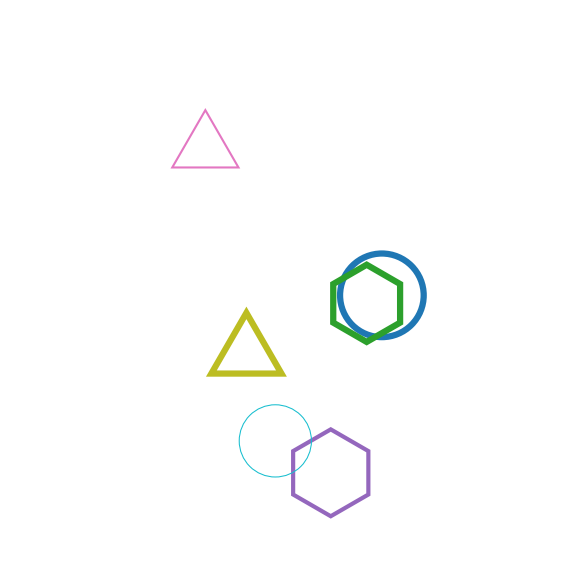[{"shape": "circle", "thickness": 3, "radius": 0.36, "center": [0.661, 0.488]}, {"shape": "hexagon", "thickness": 3, "radius": 0.33, "center": [0.635, 0.474]}, {"shape": "hexagon", "thickness": 2, "radius": 0.38, "center": [0.573, 0.18]}, {"shape": "triangle", "thickness": 1, "radius": 0.33, "center": [0.356, 0.742]}, {"shape": "triangle", "thickness": 3, "radius": 0.35, "center": [0.427, 0.387]}, {"shape": "circle", "thickness": 0.5, "radius": 0.31, "center": [0.477, 0.236]}]